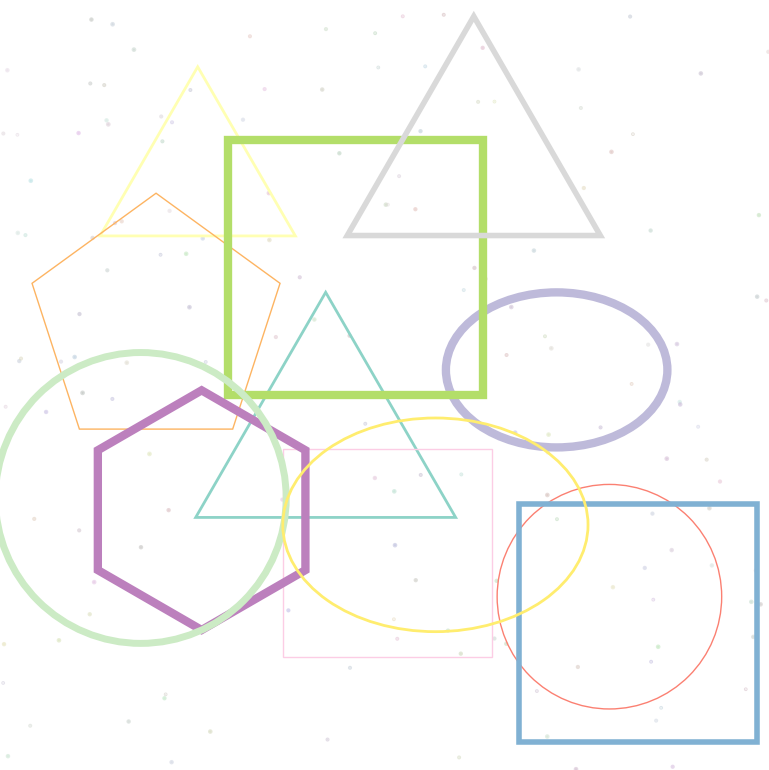[{"shape": "triangle", "thickness": 1, "radius": 0.97, "center": [0.423, 0.425]}, {"shape": "triangle", "thickness": 1, "radius": 0.73, "center": [0.257, 0.767]}, {"shape": "oval", "thickness": 3, "radius": 0.72, "center": [0.723, 0.52]}, {"shape": "circle", "thickness": 0.5, "radius": 0.73, "center": [0.791, 0.225]}, {"shape": "square", "thickness": 2, "radius": 0.77, "center": [0.829, 0.191]}, {"shape": "pentagon", "thickness": 0.5, "radius": 0.85, "center": [0.203, 0.58]}, {"shape": "square", "thickness": 3, "radius": 0.83, "center": [0.461, 0.653]}, {"shape": "square", "thickness": 0.5, "radius": 0.68, "center": [0.503, 0.282]}, {"shape": "triangle", "thickness": 2, "radius": 0.95, "center": [0.615, 0.789]}, {"shape": "hexagon", "thickness": 3, "radius": 0.78, "center": [0.262, 0.337]}, {"shape": "circle", "thickness": 2.5, "radius": 0.94, "center": [0.183, 0.353]}, {"shape": "oval", "thickness": 1, "radius": 0.99, "center": [0.565, 0.318]}]